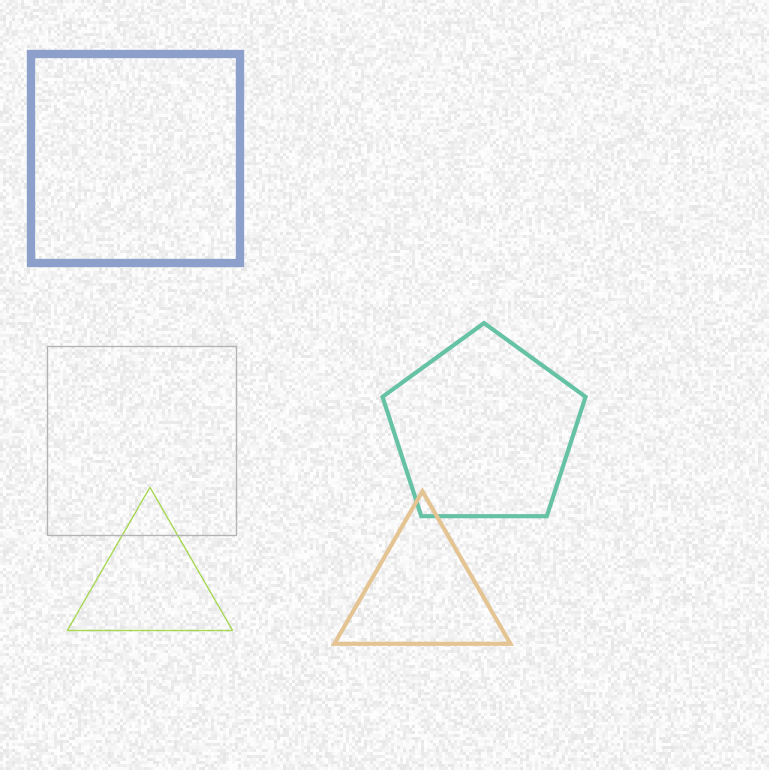[{"shape": "pentagon", "thickness": 1.5, "radius": 0.69, "center": [0.629, 0.442]}, {"shape": "square", "thickness": 3, "radius": 0.68, "center": [0.176, 0.794]}, {"shape": "triangle", "thickness": 0.5, "radius": 0.62, "center": [0.195, 0.243]}, {"shape": "triangle", "thickness": 1.5, "radius": 0.66, "center": [0.549, 0.23]}, {"shape": "square", "thickness": 0.5, "radius": 0.61, "center": [0.183, 0.428]}]